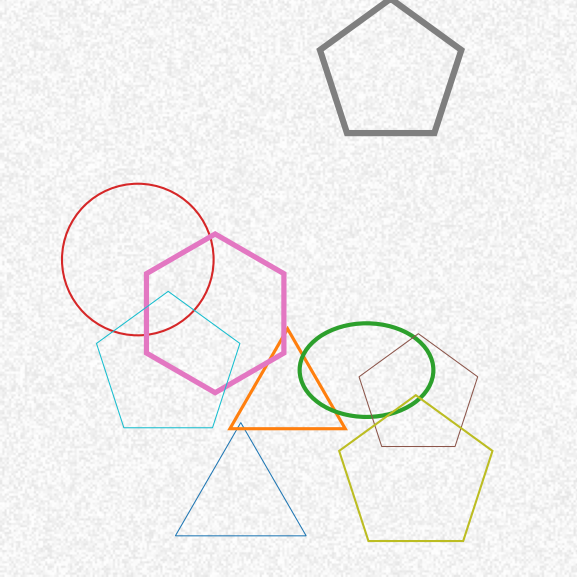[{"shape": "triangle", "thickness": 0.5, "radius": 0.65, "center": [0.417, 0.137]}, {"shape": "triangle", "thickness": 1.5, "radius": 0.58, "center": [0.498, 0.314]}, {"shape": "oval", "thickness": 2, "radius": 0.58, "center": [0.635, 0.358]}, {"shape": "circle", "thickness": 1, "radius": 0.66, "center": [0.239, 0.55]}, {"shape": "pentagon", "thickness": 0.5, "radius": 0.54, "center": [0.724, 0.313]}, {"shape": "hexagon", "thickness": 2.5, "radius": 0.69, "center": [0.373, 0.457]}, {"shape": "pentagon", "thickness": 3, "radius": 0.64, "center": [0.676, 0.873]}, {"shape": "pentagon", "thickness": 1, "radius": 0.7, "center": [0.72, 0.175]}, {"shape": "pentagon", "thickness": 0.5, "radius": 0.65, "center": [0.291, 0.364]}]